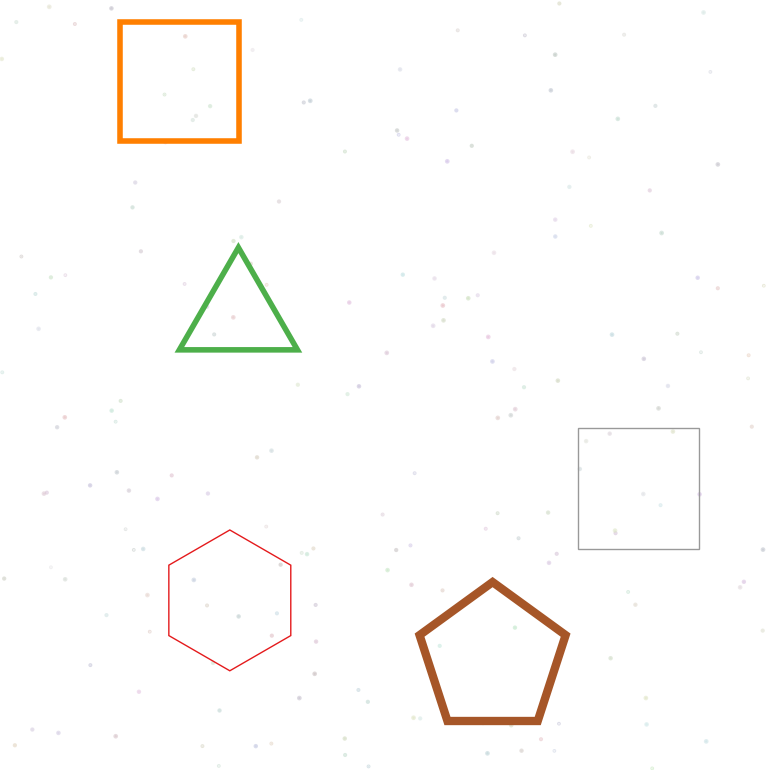[{"shape": "hexagon", "thickness": 0.5, "radius": 0.46, "center": [0.298, 0.22]}, {"shape": "triangle", "thickness": 2, "radius": 0.44, "center": [0.31, 0.59]}, {"shape": "square", "thickness": 2, "radius": 0.38, "center": [0.233, 0.894]}, {"shape": "pentagon", "thickness": 3, "radius": 0.5, "center": [0.64, 0.144]}, {"shape": "square", "thickness": 0.5, "radius": 0.39, "center": [0.829, 0.365]}]